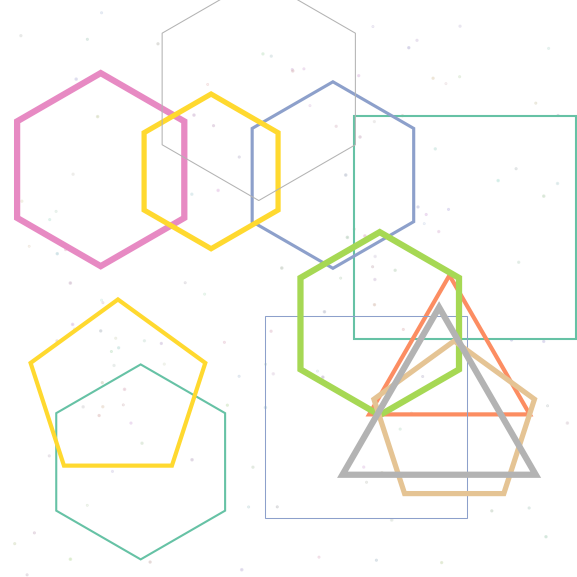[{"shape": "square", "thickness": 1, "radius": 0.96, "center": [0.805, 0.605]}, {"shape": "hexagon", "thickness": 1, "radius": 0.84, "center": [0.244, 0.199]}, {"shape": "triangle", "thickness": 2, "radius": 0.8, "center": [0.778, 0.362]}, {"shape": "hexagon", "thickness": 1.5, "radius": 0.81, "center": [0.577, 0.696]}, {"shape": "square", "thickness": 0.5, "radius": 0.87, "center": [0.634, 0.277]}, {"shape": "hexagon", "thickness": 3, "radius": 0.84, "center": [0.174, 0.705]}, {"shape": "hexagon", "thickness": 3, "radius": 0.79, "center": [0.658, 0.439]}, {"shape": "pentagon", "thickness": 2, "radius": 0.8, "center": [0.204, 0.322]}, {"shape": "hexagon", "thickness": 2.5, "radius": 0.67, "center": [0.366, 0.702]}, {"shape": "pentagon", "thickness": 2.5, "radius": 0.73, "center": [0.786, 0.263]}, {"shape": "triangle", "thickness": 3, "radius": 0.97, "center": [0.76, 0.274]}, {"shape": "hexagon", "thickness": 0.5, "radius": 0.97, "center": [0.448, 0.845]}]